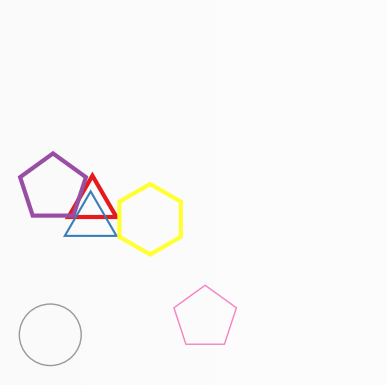[{"shape": "triangle", "thickness": 3, "radius": 0.36, "center": [0.239, 0.472]}, {"shape": "triangle", "thickness": 1.5, "radius": 0.38, "center": [0.234, 0.426]}, {"shape": "pentagon", "thickness": 3, "radius": 0.45, "center": [0.137, 0.512]}, {"shape": "hexagon", "thickness": 3, "radius": 0.46, "center": [0.387, 0.431]}, {"shape": "pentagon", "thickness": 1, "radius": 0.42, "center": [0.529, 0.174]}, {"shape": "circle", "thickness": 1, "radius": 0.4, "center": [0.13, 0.13]}]